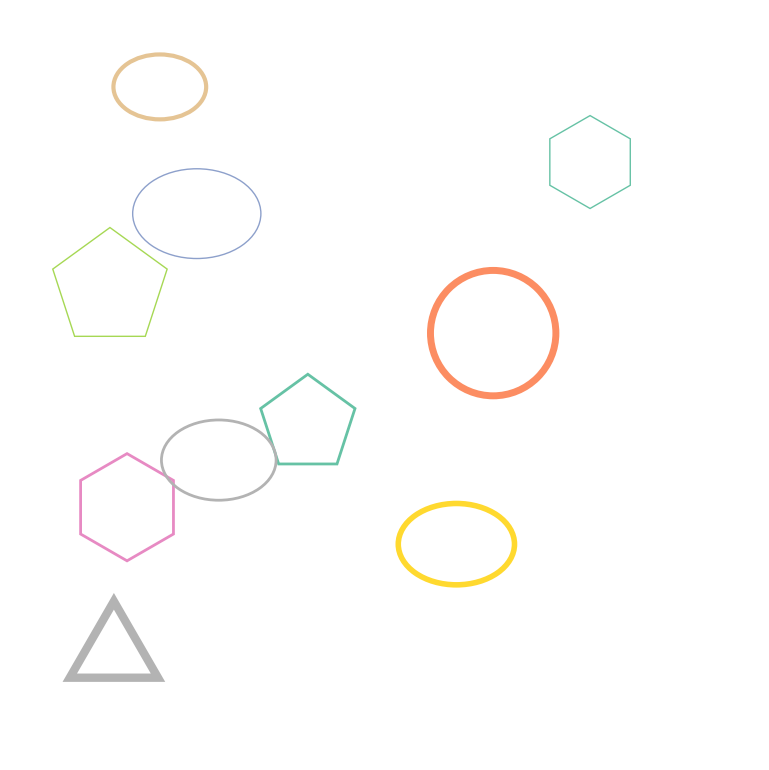[{"shape": "hexagon", "thickness": 0.5, "radius": 0.3, "center": [0.766, 0.79]}, {"shape": "pentagon", "thickness": 1, "radius": 0.32, "center": [0.4, 0.45]}, {"shape": "circle", "thickness": 2.5, "radius": 0.41, "center": [0.64, 0.567]}, {"shape": "oval", "thickness": 0.5, "radius": 0.42, "center": [0.256, 0.723]}, {"shape": "hexagon", "thickness": 1, "radius": 0.35, "center": [0.165, 0.341]}, {"shape": "pentagon", "thickness": 0.5, "radius": 0.39, "center": [0.143, 0.626]}, {"shape": "oval", "thickness": 2, "radius": 0.38, "center": [0.593, 0.293]}, {"shape": "oval", "thickness": 1.5, "radius": 0.3, "center": [0.208, 0.887]}, {"shape": "oval", "thickness": 1, "radius": 0.37, "center": [0.284, 0.402]}, {"shape": "triangle", "thickness": 3, "radius": 0.33, "center": [0.148, 0.153]}]